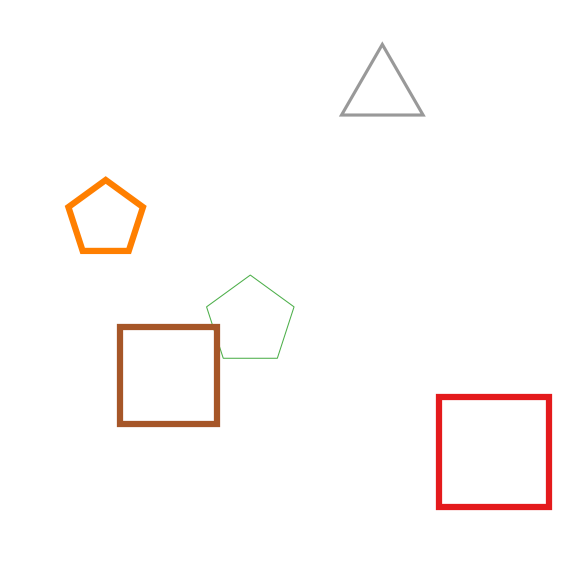[{"shape": "square", "thickness": 3, "radius": 0.48, "center": [0.856, 0.216]}, {"shape": "pentagon", "thickness": 0.5, "radius": 0.4, "center": [0.433, 0.443]}, {"shape": "pentagon", "thickness": 3, "radius": 0.34, "center": [0.183, 0.62]}, {"shape": "square", "thickness": 3, "radius": 0.42, "center": [0.292, 0.349]}, {"shape": "triangle", "thickness": 1.5, "radius": 0.41, "center": [0.662, 0.841]}]